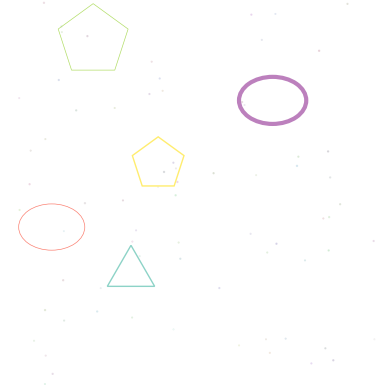[{"shape": "triangle", "thickness": 1, "radius": 0.35, "center": [0.34, 0.292]}, {"shape": "oval", "thickness": 0.5, "radius": 0.43, "center": [0.134, 0.41]}, {"shape": "pentagon", "thickness": 0.5, "radius": 0.48, "center": [0.242, 0.895]}, {"shape": "oval", "thickness": 3, "radius": 0.44, "center": [0.708, 0.739]}, {"shape": "pentagon", "thickness": 1, "radius": 0.35, "center": [0.411, 0.574]}]